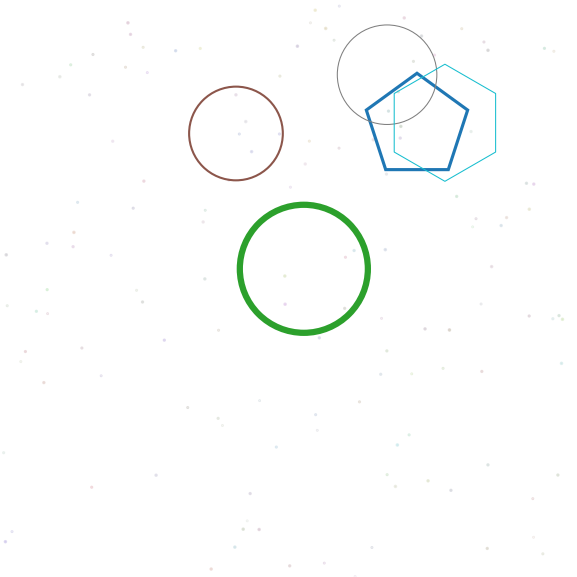[{"shape": "pentagon", "thickness": 1.5, "radius": 0.46, "center": [0.722, 0.78]}, {"shape": "circle", "thickness": 3, "radius": 0.55, "center": [0.526, 0.534]}, {"shape": "circle", "thickness": 1, "radius": 0.41, "center": [0.409, 0.768]}, {"shape": "circle", "thickness": 0.5, "radius": 0.43, "center": [0.67, 0.87]}, {"shape": "hexagon", "thickness": 0.5, "radius": 0.51, "center": [0.77, 0.787]}]